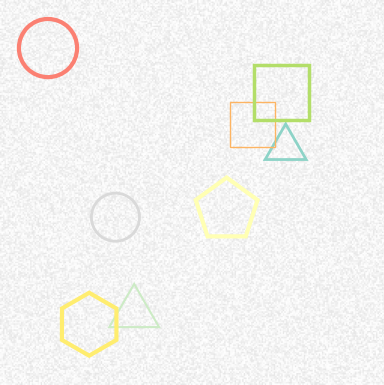[{"shape": "triangle", "thickness": 2, "radius": 0.31, "center": [0.742, 0.616]}, {"shape": "pentagon", "thickness": 3, "radius": 0.42, "center": [0.589, 0.454]}, {"shape": "circle", "thickness": 3, "radius": 0.38, "center": [0.125, 0.875]}, {"shape": "square", "thickness": 1, "radius": 0.29, "center": [0.657, 0.678]}, {"shape": "square", "thickness": 2.5, "radius": 0.36, "center": [0.731, 0.759]}, {"shape": "circle", "thickness": 2, "radius": 0.31, "center": [0.3, 0.436]}, {"shape": "triangle", "thickness": 1.5, "radius": 0.37, "center": [0.348, 0.188]}, {"shape": "hexagon", "thickness": 3, "radius": 0.41, "center": [0.232, 0.158]}]